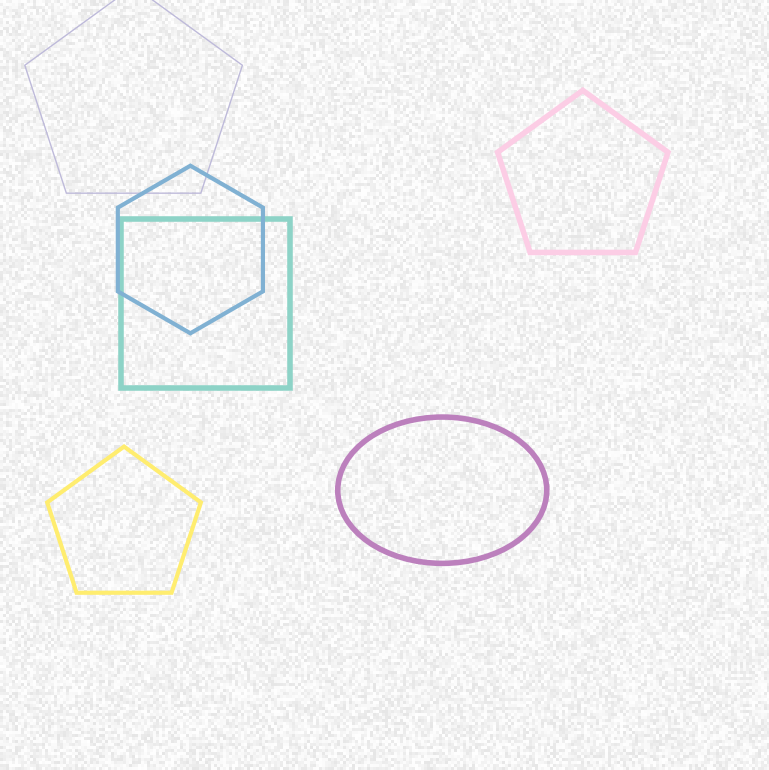[{"shape": "square", "thickness": 2, "radius": 0.55, "center": [0.267, 0.606]}, {"shape": "pentagon", "thickness": 0.5, "radius": 0.74, "center": [0.174, 0.869]}, {"shape": "hexagon", "thickness": 1.5, "radius": 0.54, "center": [0.247, 0.676]}, {"shape": "pentagon", "thickness": 2, "radius": 0.58, "center": [0.757, 0.766]}, {"shape": "oval", "thickness": 2, "radius": 0.68, "center": [0.574, 0.363]}, {"shape": "pentagon", "thickness": 1.5, "radius": 0.52, "center": [0.161, 0.315]}]